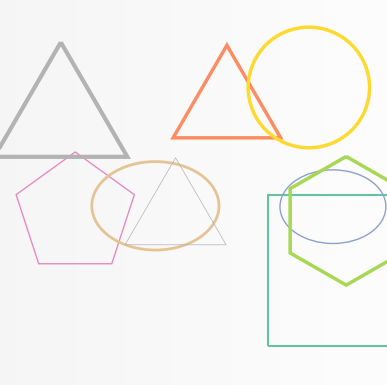[{"shape": "square", "thickness": 1.5, "radius": 0.98, "center": [0.886, 0.297]}, {"shape": "triangle", "thickness": 2.5, "radius": 0.8, "center": [0.586, 0.722]}, {"shape": "oval", "thickness": 1, "radius": 0.68, "center": [0.859, 0.463]}, {"shape": "pentagon", "thickness": 1, "radius": 0.8, "center": [0.194, 0.445]}, {"shape": "hexagon", "thickness": 2.5, "radius": 0.84, "center": [0.893, 0.426]}, {"shape": "circle", "thickness": 2.5, "radius": 0.78, "center": [0.797, 0.773]}, {"shape": "oval", "thickness": 2, "radius": 0.82, "center": [0.401, 0.465]}, {"shape": "triangle", "thickness": 3, "radius": 0.99, "center": [0.157, 0.692]}, {"shape": "triangle", "thickness": 0.5, "radius": 0.75, "center": [0.453, 0.439]}]